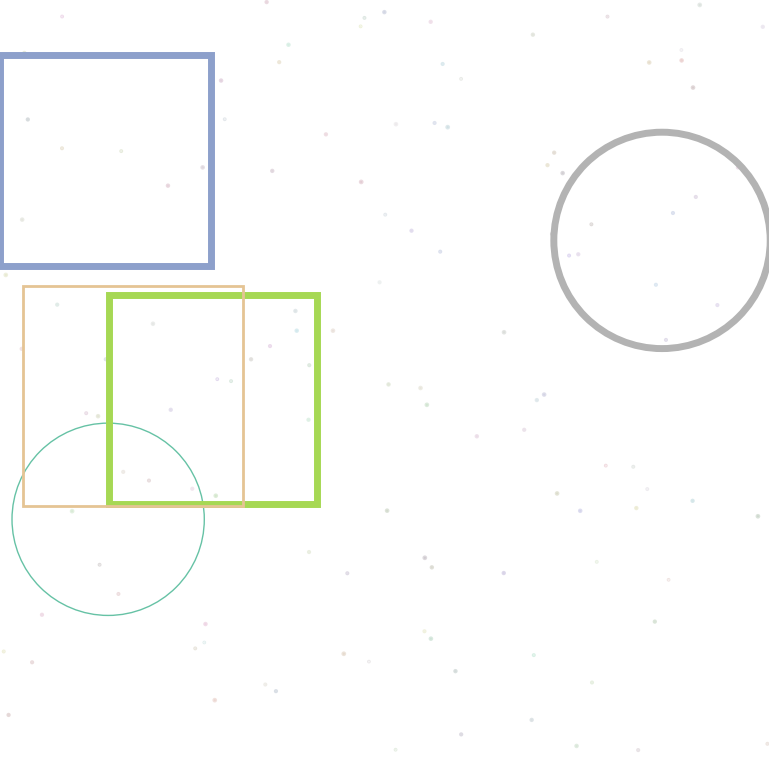[{"shape": "circle", "thickness": 0.5, "radius": 0.62, "center": [0.14, 0.326]}, {"shape": "square", "thickness": 2.5, "radius": 0.68, "center": [0.137, 0.791]}, {"shape": "square", "thickness": 2.5, "radius": 0.68, "center": [0.277, 0.481]}, {"shape": "square", "thickness": 1, "radius": 0.71, "center": [0.172, 0.485]}, {"shape": "circle", "thickness": 2.5, "radius": 0.7, "center": [0.86, 0.688]}]